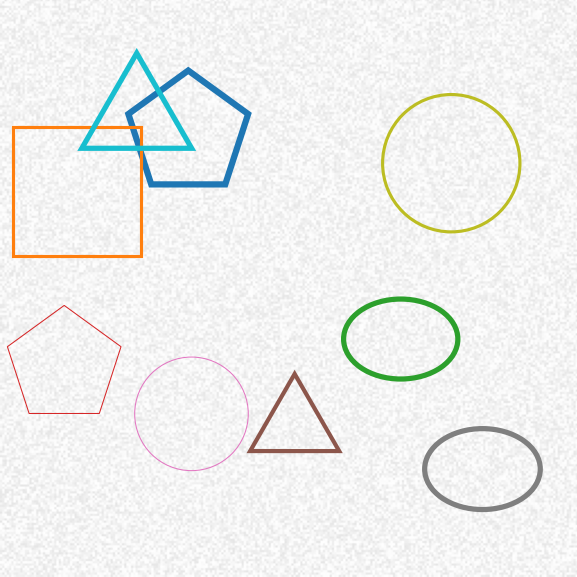[{"shape": "pentagon", "thickness": 3, "radius": 0.55, "center": [0.326, 0.768]}, {"shape": "square", "thickness": 1.5, "radius": 0.55, "center": [0.133, 0.668]}, {"shape": "oval", "thickness": 2.5, "radius": 0.49, "center": [0.694, 0.412]}, {"shape": "pentagon", "thickness": 0.5, "radius": 0.52, "center": [0.111, 0.367]}, {"shape": "triangle", "thickness": 2, "radius": 0.45, "center": [0.51, 0.263]}, {"shape": "circle", "thickness": 0.5, "radius": 0.49, "center": [0.332, 0.283]}, {"shape": "oval", "thickness": 2.5, "radius": 0.5, "center": [0.835, 0.187]}, {"shape": "circle", "thickness": 1.5, "radius": 0.59, "center": [0.781, 0.717]}, {"shape": "triangle", "thickness": 2.5, "radius": 0.55, "center": [0.237, 0.797]}]